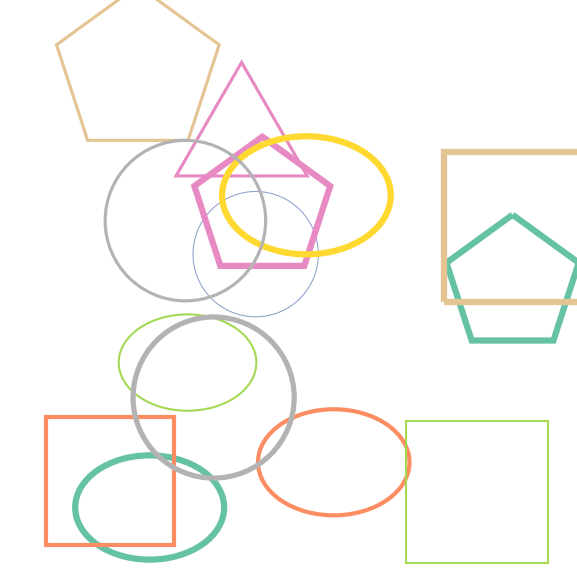[{"shape": "pentagon", "thickness": 3, "radius": 0.6, "center": [0.888, 0.507]}, {"shape": "oval", "thickness": 3, "radius": 0.64, "center": [0.259, 0.12]}, {"shape": "square", "thickness": 2, "radius": 0.55, "center": [0.19, 0.166]}, {"shape": "oval", "thickness": 2, "radius": 0.66, "center": [0.578, 0.199]}, {"shape": "circle", "thickness": 0.5, "radius": 0.54, "center": [0.443, 0.559]}, {"shape": "pentagon", "thickness": 3, "radius": 0.62, "center": [0.454, 0.639]}, {"shape": "triangle", "thickness": 1.5, "radius": 0.66, "center": [0.418, 0.76]}, {"shape": "square", "thickness": 1, "radius": 0.62, "center": [0.827, 0.148]}, {"shape": "oval", "thickness": 1, "radius": 0.6, "center": [0.325, 0.371]}, {"shape": "oval", "thickness": 3, "radius": 0.73, "center": [0.531, 0.661]}, {"shape": "pentagon", "thickness": 1.5, "radius": 0.74, "center": [0.239, 0.876]}, {"shape": "square", "thickness": 3, "radius": 0.65, "center": [0.899, 0.606]}, {"shape": "circle", "thickness": 2.5, "radius": 0.7, "center": [0.37, 0.311]}, {"shape": "circle", "thickness": 1.5, "radius": 0.69, "center": [0.321, 0.617]}]